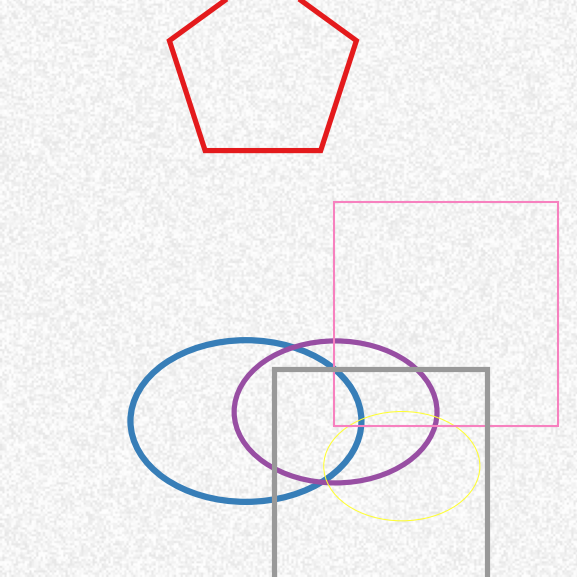[{"shape": "pentagon", "thickness": 2.5, "radius": 0.85, "center": [0.455, 0.876]}, {"shape": "oval", "thickness": 3, "radius": 1.0, "center": [0.426, 0.27]}, {"shape": "oval", "thickness": 2.5, "radius": 0.88, "center": [0.581, 0.286]}, {"shape": "oval", "thickness": 0.5, "radius": 0.68, "center": [0.696, 0.192]}, {"shape": "square", "thickness": 1, "radius": 0.97, "center": [0.773, 0.455]}, {"shape": "square", "thickness": 2.5, "radius": 0.92, "center": [0.659, 0.175]}]